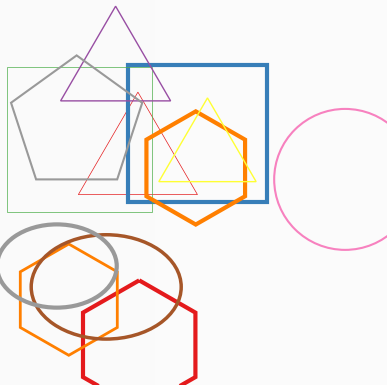[{"shape": "hexagon", "thickness": 3, "radius": 0.84, "center": [0.359, 0.104]}, {"shape": "triangle", "thickness": 0.5, "radius": 0.89, "center": [0.356, 0.583]}, {"shape": "square", "thickness": 3, "radius": 0.89, "center": [0.509, 0.653]}, {"shape": "square", "thickness": 0.5, "radius": 0.94, "center": [0.205, 0.637]}, {"shape": "triangle", "thickness": 1, "radius": 0.82, "center": [0.298, 0.82]}, {"shape": "hexagon", "thickness": 2, "radius": 0.72, "center": [0.178, 0.222]}, {"shape": "hexagon", "thickness": 3, "radius": 0.73, "center": [0.505, 0.564]}, {"shape": "triangle", "thickness": 1, "radius": 0.72, "center": [0.535, 0.601]}, {"shape": "oval", "thickness": 2.5, "radius": 0.97, "center": [0.274, 0.255]}, {"shape": "circle", "thickness": 1.5, "radius": 0.92, "center": [0.891, 0.534]}, {"shape": "pentagon", "thickness": 1.5, "radius": 0.89, "center": [0.198, 0.678]}, {"shape": "oval", "thickness": 3, "radius": 0.77, "center": [0.147, 0.309]}]